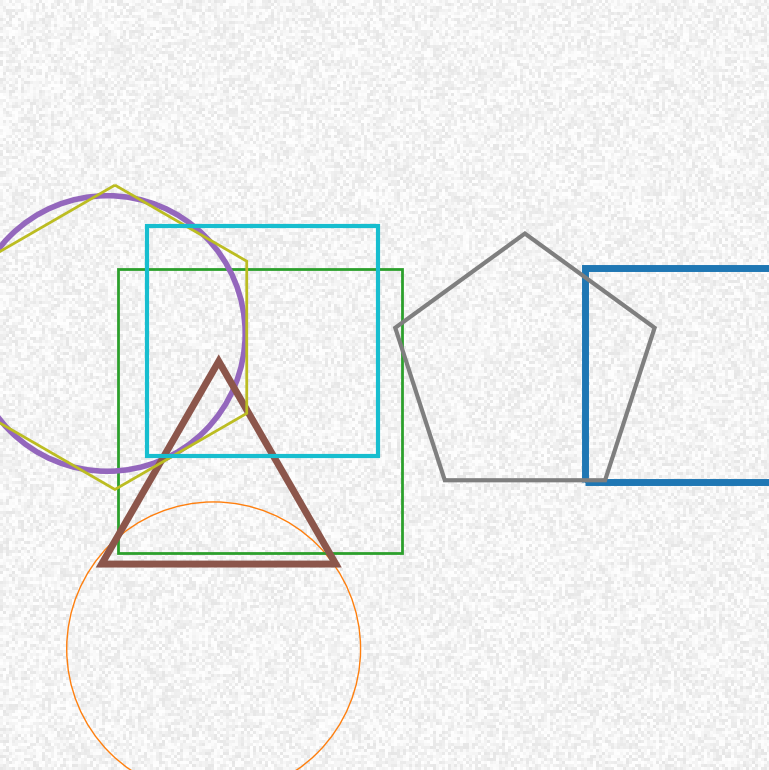[{"shape": "square", "thickness": 2.5, "radius": 0.7, "center": [0.899, 0.513]}, {"shape": "circle", "thickness": 0.5, "radius": 0.95, "center": [0.277, 0.157]}, {"shape": "square", "thickness": 1, "radius": 0.92, "center": [0.338, 0.466]}, {"shape": "circle", "thickness": 2, "radius": 0.89, "center": [0.139, 0.567]}, {"shape": "triangle", "thickness": 2.5, "radius": 0.88, "center": [0.284, 0.355]}, {"shape": "pentagon", "thickness": 1.5, "radius": 0.89, "center": [0.682, 0.52]}, {"shape": "hexagon", "thickness": 1, "radius": 0.99, "center": [0.149, 0.562]}, {"shape": "square", "thickness": 1.5, "radius": 0.75, "center": [0.341, 0.557]}]